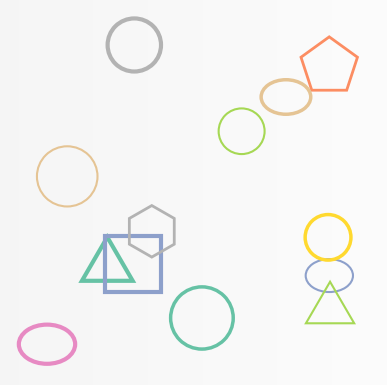[{"shape": "triangle", "thickness": 3, "radius": 0.38, "center": [0.277, 0.308]}, {"shape": "circle", "thickness": 2.5, "radius": 0.4, "center": [0.521, 0.174]}, {"shape": "pentagon", "thickness": 2, "radius": 0.38, "center": [0.85, 0.828]}, {"shape": "square", "thickness": 3, "radius": 0.36, "center": [0.343, 0.315]}, {"shape": "oval", "thickness": 1.5, "radius": 0.31, "center": [0.85, 0.284]}, {"shape": "oval", "thickness": 3, "radius": 0.36, "center": [0.121, 0.106]}, {"shape": "triangle", "thickness": 1.5, "radius": 0.36, "center": [0.852, 0.196]}, {"shape": "circle", "thickness": 1.5, "radius": 0.3, "center": [0.624, 0.659]}, {"shape": "circle", "thickness": 2.5, "radius": 0.3, "center": [0.847, 0.384]}, {"shape": "circle", "thickness": 1.5, "radius": 0.39, "center": [0.173, 0.542]}, {"shape": "oval", "thickness": 2.5, "radius": 0.32, "center": [0.738, 0.748]}, {"shape": "hexagon", "thickness": 2, "radius": 0.33, "center": [0.392, 0.399]}, {"shape": "circle", "thickness": 3, "radius": 0.34, "center": [0.347, 0.883]}]